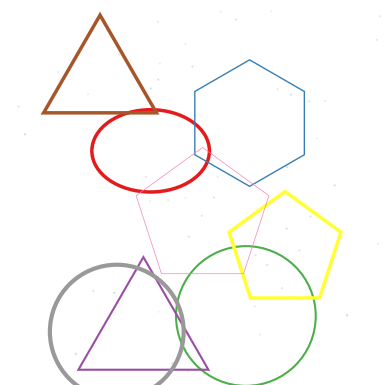[{"shape": "oval", "thickness": 2.5, "radius": 0.76, "center": [0.391, 0.608]}, {"shape": "hexagon", "thickness": 1, "radius": 0.82, "center": [0.648, 0.68]}, {"shape": "circle", "thickness": 1.5, "radius": 0.91, "center": [0.639, 0.179]}, {"shape": "triangle", "thickness": 1.5, "radius": 0.97, "center": [0.372, 0.137]}, {"shape": "pentagon", "thickness": 2.5, "radius": 0.76, "center": [0.74, 0.35]}, {"shape": "triangle", "thickness": 2.5, "radius": 0.85, "center": [0.26, 0.792]}, {"shape": "pentagon", "thickness": 0.5, "radius": 0.91, "center": [0.526, 0.436]}, {"shape": "circle", "thickness": 3, "radius": 0.87, "center": [0.303, 0.139]}]